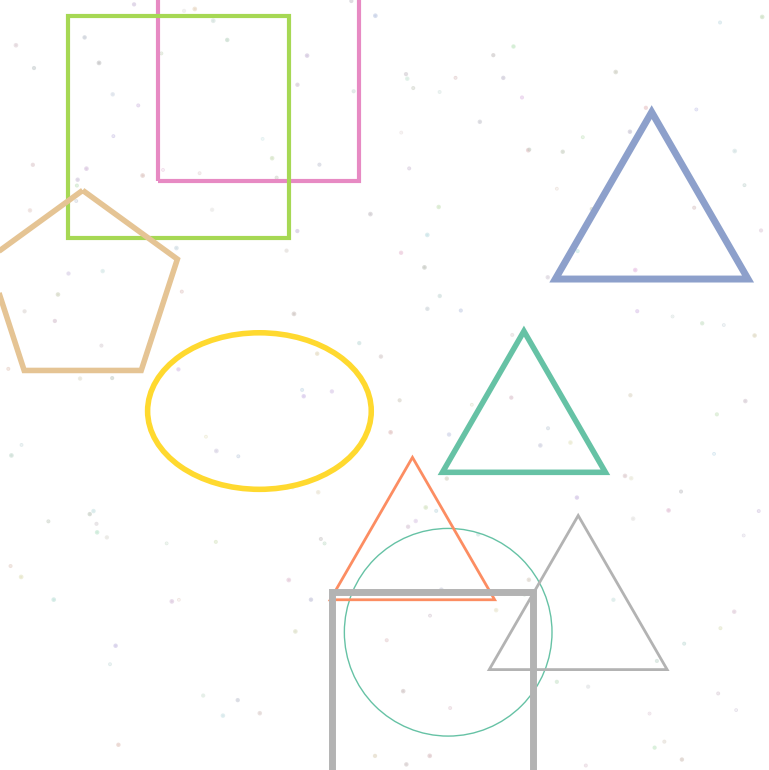[{"shape": "circle", "thickness": 0.5, "radius": 0.67, "center": [0.582, 0.179]}, {"shape": "triangle", "thickness": 2, "radius": 0.61, "center": [0.68, 0.448]}, {"shape": "triangle", "thickness": 1, "radius": 0.62, "center": [0.536, 0.283]}, {"shape": "triangle", "thickness": 2.5, "radius": 0.72, "center": [0.846, 0.71]}, {"shape": "square", "thickness": 1.5, "radius": 0.65, "center": [0.336, 0.895]}, {"shape": "square", "thickness": 1.5, "radius": 0.72, "center": [0.232, 0.835]}, {"shape": "oval", "thickness": 2, "radius": 0.73, "center": [0.337, 0.466]}, {"shape": "pentagon", "thickness": 2, "radius": 0.65, "center": [0.107, 0.623]}, {"shape": "square", "thickness": 2.5, "radius": 0.65, "center": [0.562, 0.101]}, {"shape": "triangle", "thickness": 1, "radius": 0.67, "center": [0.751, 0.197]}]